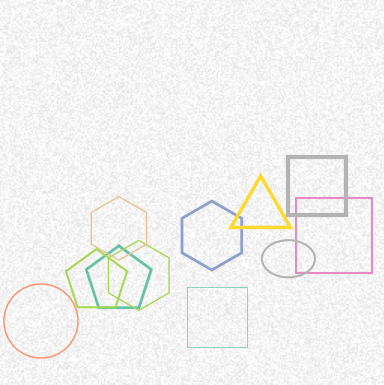[{"shape": "square", "thickness": 0.5, "radius": 0.39, "center": [0.564, 0.177]}, {"shape": "pentagon", "thickness": 2, "radius": 0.44, "center": [0.309, 0.273]}, {"shape": "circle", "thickness": 1, "radius": 0.48, "center": [0.106, 0.166]}, {"shape": "hexagon", "thickness": 2, "radius": 0.45, "center": [0.55, 0.388]}, {"shape": "square", "thickness": 1.5, "radius": 0.49, "center": [0.868, 0.388]}, {"shape": "pentagon", "thickness": 1.5, "radius": 0.42, "center": [0.251, 0.27]}, {"shape": "hexagon", "thickness": 1, "radius": 0.45, "center": [0.36, 0.285]}, {"shape": "triangle", "thickness": 2.5, "radius": 0.45, "center": [0.677, 0.454]}, {"shape": "hexagon", "thickness": 1, "radius": 0.41, "center": [0.309, 0.407]}, {"shape": "square", "thickness": 3, "radius": 0.38, "center": [0.822, 0.518]}, {"shape": "oval", "thickness": 1.5, "radius": 0.34, "center": [0.749, 0.328]}]